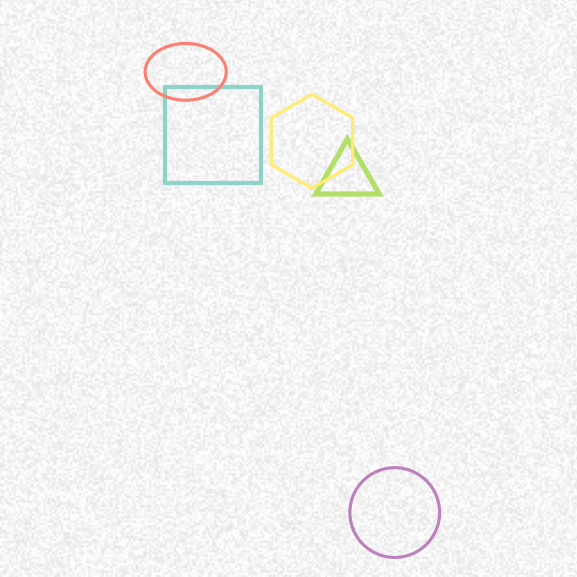[{"shape": "square", "thickness": 2, "radius": 0.42, "center": [0.369, 0.765]}, {"shape": "oval", "thickness": 1.5, "radius": 0.35, "center": [0.322, 0.875]}, {"shape": "triangle", "thickness": 2.5, "radius": 0.32, "center": [0.602, 0.695]}, {"shape": "circle", "thickness": 1.5, "radius": 0.39, "center": [0.684, 0.112]}, {"shape": "hexagon", "thickness": 1.5, "radius": 0.41, "center": [0.54, 0.755]}]